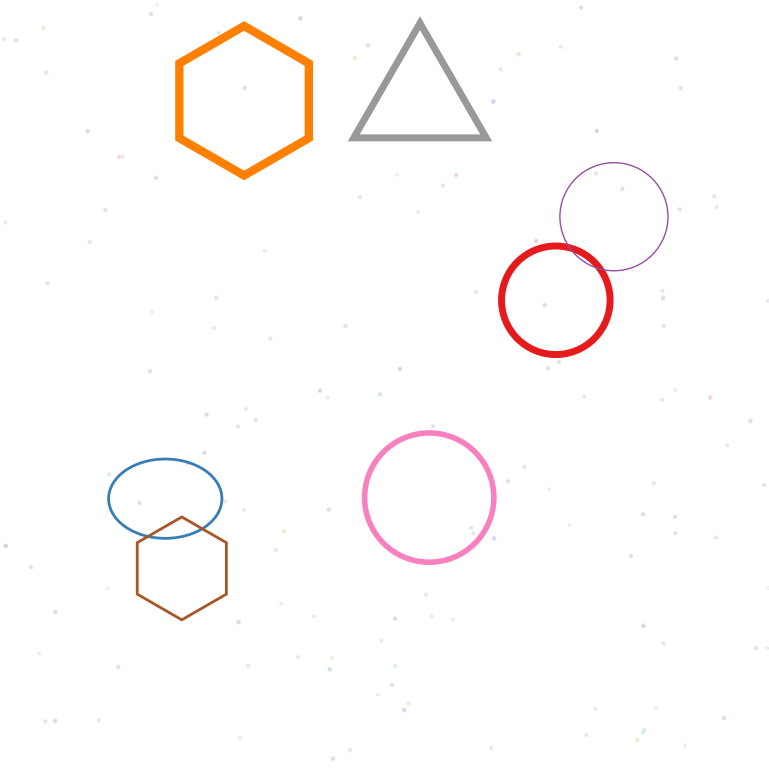[{"shape": "circle", "thickness": 2.5, "radius": 0.35, "center": [0.722, 0.61]}, {"shape": "oval", "thickness": 1, "radius": 0.37, "center": [0.215, 0.352]}, {"shape": "circle", "thickness": 0.5, "radius": 0.35, "center": [0.797, 0.719]}, {"shape": "hexagon", "thickness": 3, "radius": 0.49, "center": [0.317, 0.869]}, {"shape": "hexagon", "thickness": 1, "radius": 0.33, "center": [0.236, 0.262]}, {"shape": "circle", "thickness": 2, "radius": 0.42, "center": [0.557, 0.354]}, {"shape": "triangle", "thickness": 2.5, "radius": 0.5, "center": [0.545, 0.871]}]